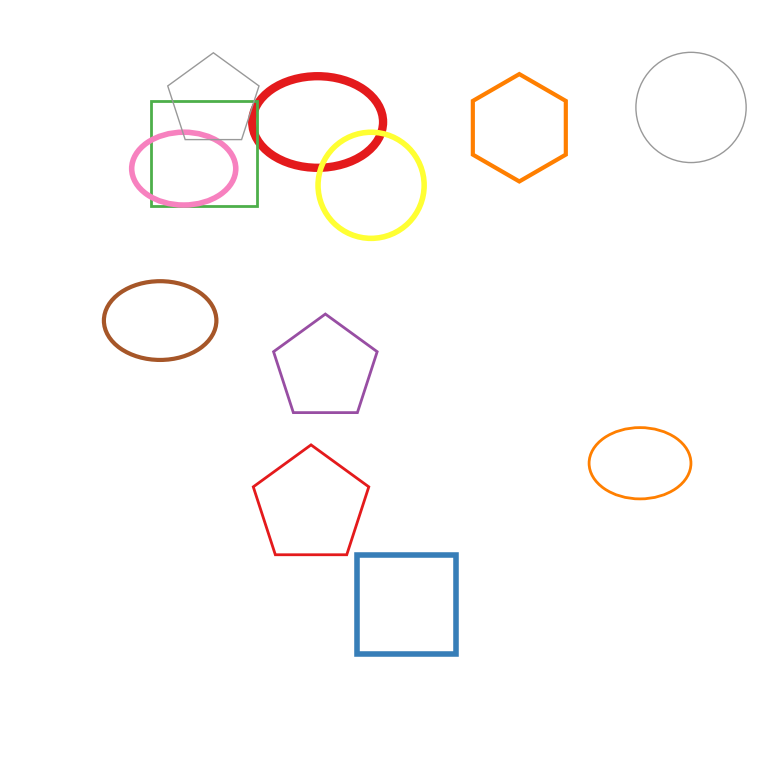[{"shape": "pentagon", "thickness": 1, "radius": 0.39, "center": [0.404, 0.343]}, {"shape": "oval", "thickness": 3, "radius": 0.42, "center": [0.413, 0.842]}, {"shape": "square", "thickness": 2, "radius": 0.32, "center": [0.528, 0.215]}, {"shape": "square", "thickness": 1, "radius": 0.34, "center": [0.265, 0.8]}, {"shape": "pentagon", "thickness": 1, "radius": 0.35, "center": [0.423, 0.521]}, {"shape": "hexagon", "thickness": 1.5, "radius": 0.35, "center": [0.674, 0.834]}, {"shape": "oval", "thickness": 1, "radius": 0.33, "center": [0.831, 0.398]}, {"shape": "circle", "thickness": 2, "radius": 0.34, "center": [0.482, 0.759]}, {"shape": "oval", "thickness": 1.5, "radius": 0.37, "center": [0.208, 0.584]}, {"shape": "oval", "thickness": 2, "radius": 0.34, "center": [0.239, 0.781]}, {"shape": "circle", "thickness": 0.5, "radius": 0.36, "center": [0.897, 0.86]}, {"shape": "pentagon", "thickness": 0.5, "radius": 0.31, "center": [0.277, 0.869]}]